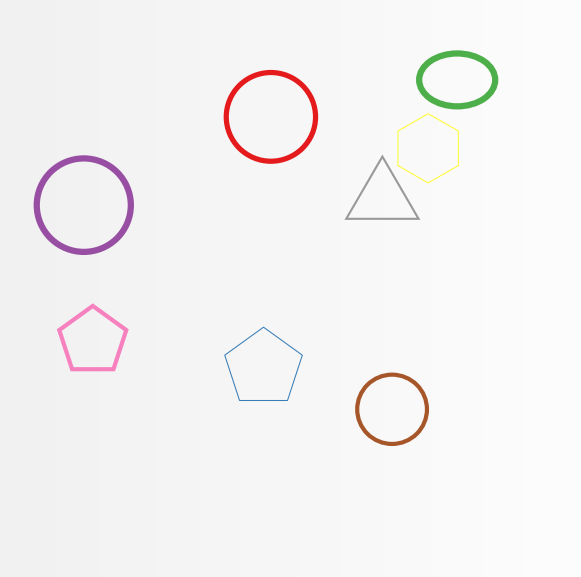[{"shape": "circle", "thickness": 2.5, "radius": 0.38, "center": [0.466, 0.797]}, {"shape": "pentagon", "thickness": 0.5, "radius": 0.35, "center": [0.453, 0.362]}, {"shape": "oval", "thickness": 3, "radius": 0.33, "center": [0.787, 0.861]}, {"shape": "circle", "thickness": 3, "radius": 0.4, "center": [0.144, 0.644]}, {"shape": "hexagon", "thickness": 0.5, "radius": 0.3, "center": [0.737, 0.742]}, {"shape": "circle", "thickness": 2, "radius": 0.3, "center": [0.675, 0.29]}, {"shape": "pentagon", "thickness": 2, "radius": 0.3, "center": [0.16, 0.409]}, {"shape": "triangle", "thickness": 1, "radius": 0.36, "center": [0.658, 0.656]}]